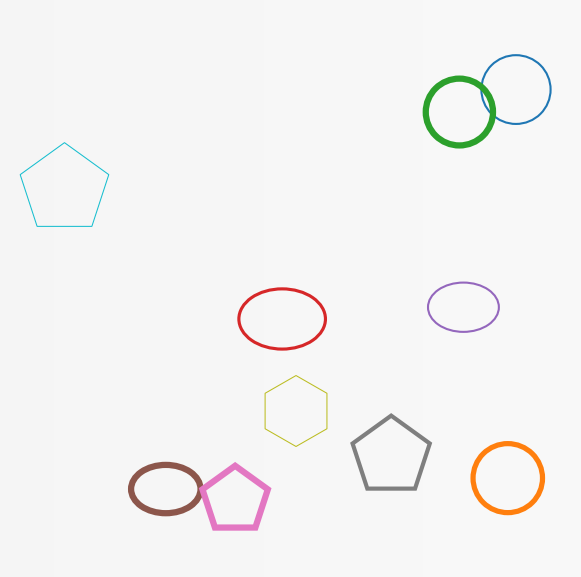[{"shape": "circle", "thickness": 1, "radius": 0.3, "center": [0.888, 0.844]}, {"shape": "circle", "thickness": 2.5, "radius": 0.3, "center": [0.874, 0.171]}, {"shape": "circle", "thickness": 3, "radius": 0.29, "center": [0.79, 0.805]}, {"shape": "oval", "thickness": 1.5, "radius": 0.37, "center": [0.485, 0.447]}, {"shape": "oval", "thickness": 1, "radius": 0.3, "center": [0.797, 0.467]}, {"shape": "oval", "thickness": 3, "radius": 0.3, "center": [0.285, 0.152]}, {"shape": "pentagon", "thickness": 3, "radius": 0.3, "center": [0.405, 0.133]}, {"shape": "pentagon", "thickness": 2, "radius": 0.35, "center": [0.673, 0.21]}, {"shape": "hexagon", "thickness": 0.5, "radius": 0.31, "center": [0.509, 0.287]}, {"shape": "pentagon", "thickness": 0.5, "radius": 0.4, "center": [0.111, 0.672]}]